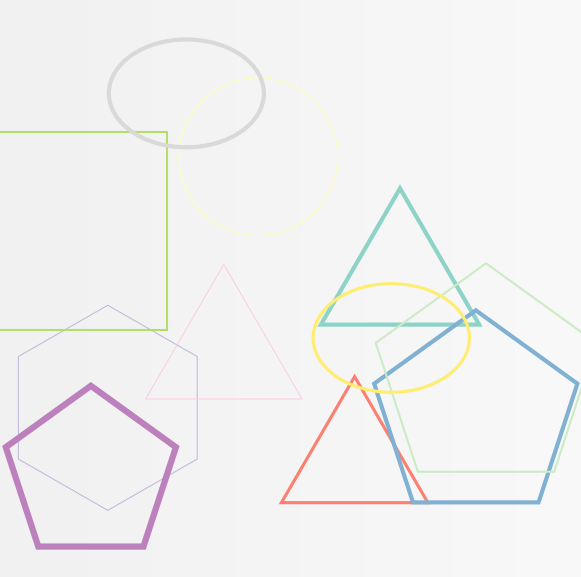[{"shape": "triangle", "thickness": 2, "radius": 0.79, "center": [0.688, 0.516]}, {"shape": "circle", "thickness": 0.5, "radius": 0.68, "center": [0.445, 0.728]}, {"shape": "hexagon", "thickness": 0.5, "radius": 0.89, "center": [0.185, 0.293]}, {"shape": "triangle", "thickness": 1.5, "radius": 0.73, "center": [0.61, 0.201]}, {"shape": "pentagon", "thickness": 2, "radius": 0.92, "center": [0.819, 0.278]}, {"shape": "square", "thickness": 1, "radius": 0.86, "center": [0.115, 0.599]}, {"shape": "triangle", "thickness": 0.5, "radius": 0.78, "center": [0.385, 0.386]}, {"shape": "oval", "thickness": 2, "radius": 0.67, "center": [0.321, 0.837]}, {"shape": "pentagon", "thickness": 3, "radius": 0.77, "center": [0.156, 0.177]}, {"shape": "pentagon", "thickness": 1, "radius": 1.0, "center": [0.836, 0.344]}, {"shape": "oval", "thickness": 1.5, "radius": 0.67, "center": [0.673, 0.414]}]